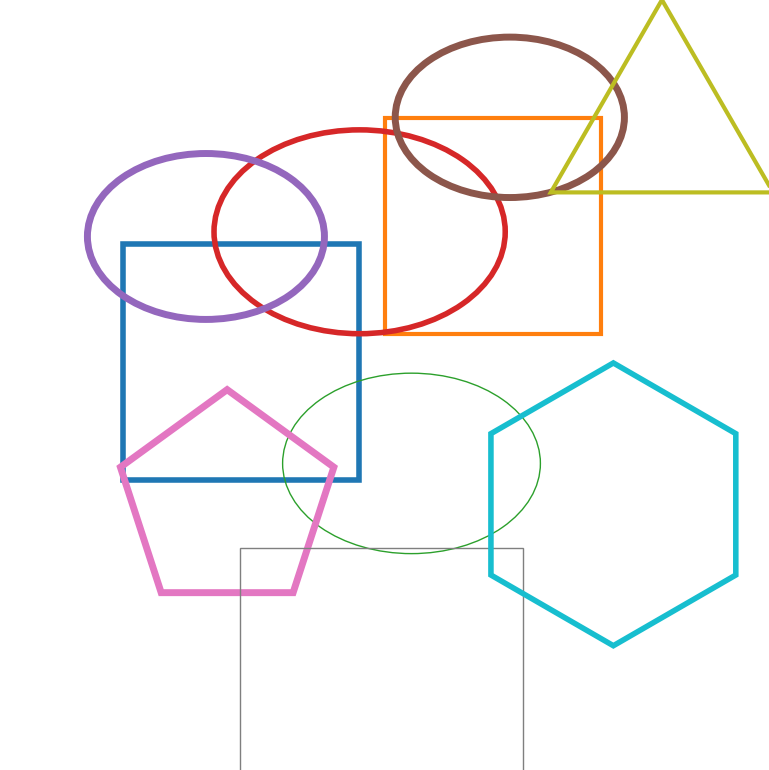[{"shape": "square", "thickness": 2, "radius": 0.76, "center": [0.313, 0.53]}, {"shape": "square", "thickness": 1.5, "radius": 0.7, "center": [0.64, 0.707]}, {"shape": "oval", "thickness": 0.5, "radius": 0.84, "center": [0.534, 0.398]}, {"shape": "oval", "thickness": 2, "radius": 0.95, "center": [0.467, 0.699]}, {"shape": "oval", "thickness": 2.5, "radius": 0.77, "center": [0.267, 0.693]}, {"shape": "oval", "thickness": 2.5, "radius": 0.74, "center": [0.662, 0.848]}, {"shape": "pentagon", "thickness": 2.5, "radius": 0.73, "center": [0.295, 0.348]}, {"shape": "square", "thickness": 0.5, "radius": 0.92, "center": [0.496, 0.105]}, {"shape": "triangle", "thickness": 1.5, "radius": 0.83, "center": [0.86, 0.833]}, {"shape": "hexagon", "thickness": 2, "radius": 0.92, "center": [0.797, 0.345]}]